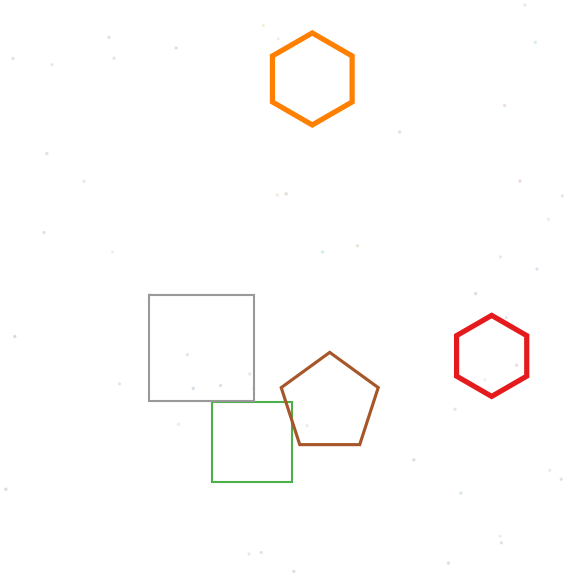[{"shape": "hexagon", "thickness": 2.5, "radius": 0.35, "center": [0.851, 0.383]}, {"shape": "square", "thickness": 1, "radius": 0.35, "center": [0.436, 0.234]}, {"shape": "hexagon", "thickness": 2.5, "radius": 0.4, "center": [0.541, 0.862]}, {"shape": "pentagon", "thickness": 1.5, "radius": 0.44, "center": [0.571, 0.301]}, {"shape": "square", "thickness": 1, "radius": 0.46, "center": [0.349, 0.397]}]